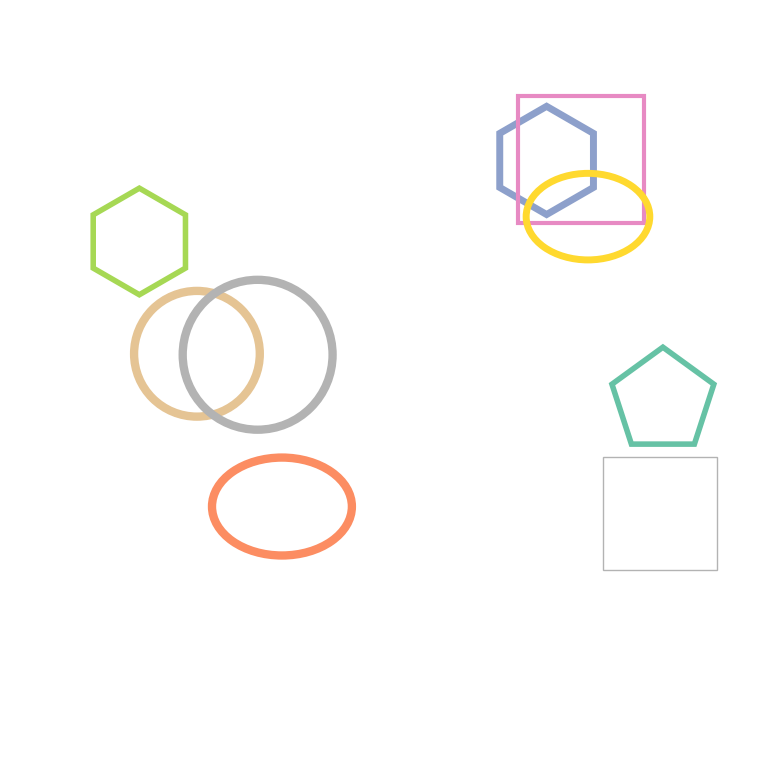[{"shape": "pentagon", "thickness": 2, "radius": 0.35, "center": [0.861, 0.48]}, {"shape": "oval", "thickness": 3, "radius": 0.45, "center": [0.366, 0.342]}, {"shape": "hexagon", "thickness": 2.5, "radius": 0.35, "center": [0.71, 0.792]}, {"shape": "square", "thickness": 1.5, "radius": 0.41, "center": [0.755, 0.793]}, {"shape": "hexagon", "thickness": 2, "radius": 0.35, "center": [0.181, 0.686]}, {"shape": "oval", "thickness": 2.5, "radius": 0.4, "center": [0.764, 0.719]}, {"shape": "circle", "thickness": 3, "radius": 0.41, "center": [0.256, 0.541]}, {"shape": "circle", "thickness": 3, "radius": 0.49, "center": [0.335, 0.539]}, {"shape": "square", "thickness": 0.5, "radius": 0.37, "center": [0.857, 0.333]}]